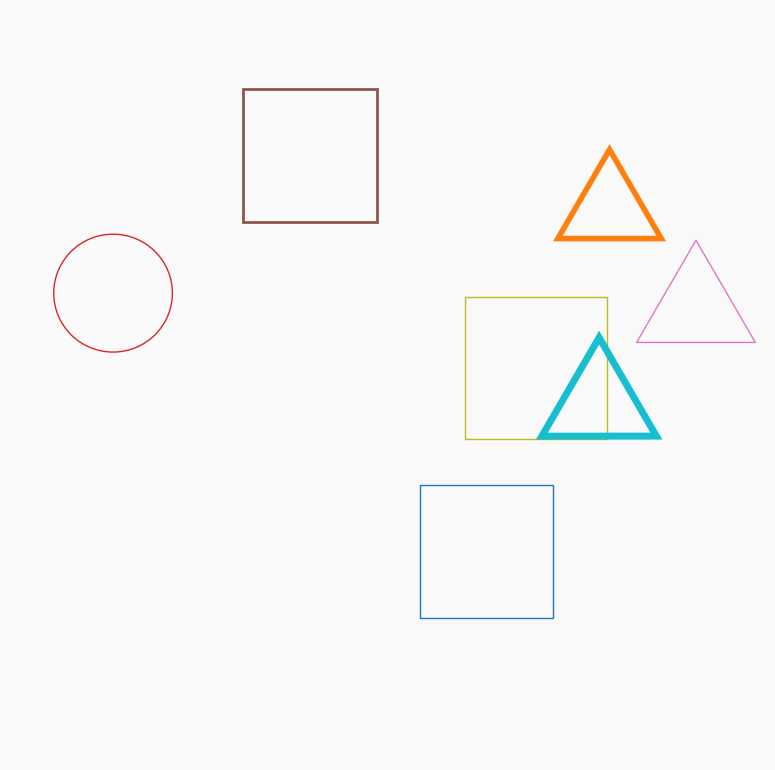[{"shape": "square", "thickness": 0.5, "radius": 0.43, "center": [0.628, 0.284]}, {"shape": "triangle", "thickness": 2, "radius": 0.39, "center": [0.786, 0.729]}, {"shape": "circle", "thickness": 0.5, "radius": 0.38, "center": [0.146, 0.619]}, {"shape": "square", "thickness": 1, "radius": 0.43, "center": [0.4, 0.798]}, {"shape": "triangle", "thickness": 0.5, "radius": 0.44, "center": [0.898, 0.6]}, {"shape": "square", "thickness": 0.5, "radius": 0.46, "center": [0.691, 0.522]}, {"shape": "triangle", "thickness": 2.5, "radius": 0.43, "center": [0.773, 0.476]}]